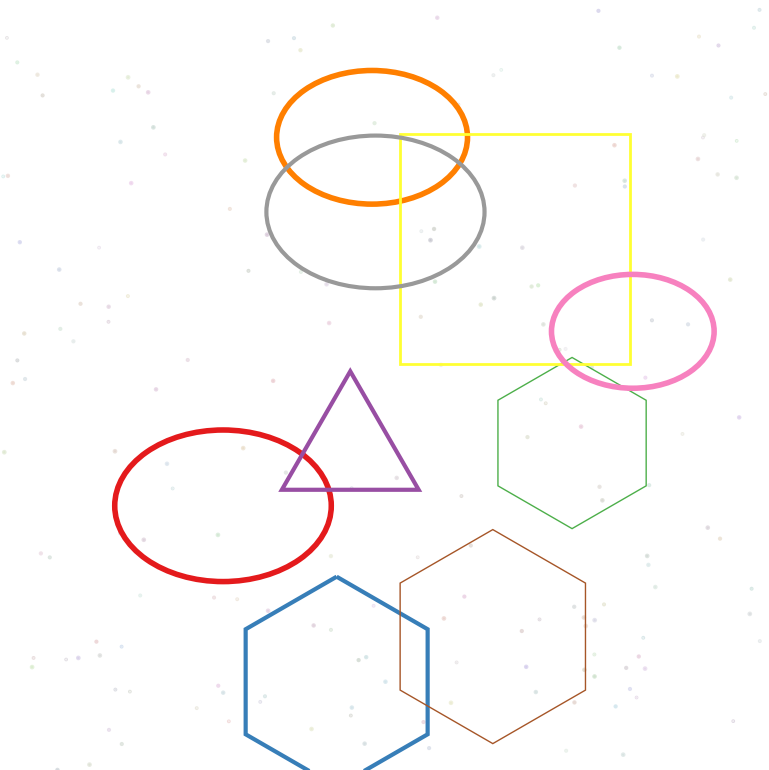[{"shape": "oval", "thickness": 2, "radius": 0.7, "center": [0.29, 0.343]}, {"shape": "hexagon", "thickness": 1.5, "radius": 0.68, "center": [0.437, 0.115]}, {"shape": "hexagon", "thickness": 0.5, "radius": 0.56, "center": [0.743, 0.425]}, {"shape": "triangle", "thickness": 1.5, "radius": 0.51, "center": [0.455, 0.415]}, {"shape": "oval", "thickness": 2, "radius": 0.62, "center": [0.483, 0.822]}, {"shape": "square", "thickness": 1, "radius": 0.75, "center": [0.669, 0.677]}, {"shape": "hexagon", "thickness": 0.5, "radius": 0.69, "center": [0.64, 0.173]}, {"shape": "oval", "thickness": 2, "radius": 0.53, "center": [0.822, 0.57]}, {"shape": "oval", "thickness": 1.5, "radius": 0.71, "center": [0.488, 0.725]}]